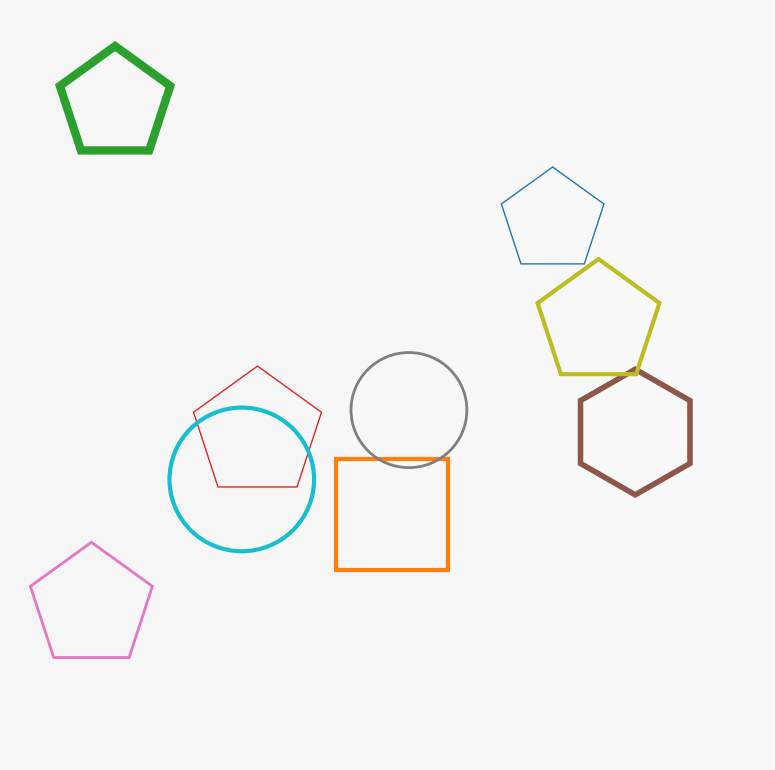[{"shape": "pentagon", "thickness": 0.5, "radius": 0.35, "center": [0.713, 0.714]}, {"shape": "square", "thickness": 1.5, "radius": 0.36, "center": [0.506, 0.332]}, {"shape": "pentagon", "thickness": 3, "radius": 0.37, "center": [0.148, 0.865]}, {"shape": "pentagon", "thickness": 0.5, "radius": 0.43, "center": [0.332, 0.438]}, {"shape": "hexagon", "thickness": 2, "radius": 0.41, "center": [0.82, 0.439]}, {"shape": "pentagon", "thickness": 1, "radius": 0.41, "center": [0.118, 0.213]}, {"shape": "circle", "thickness": 1, "radius": 0.37, "center": [0.528, 0.467]}, {"shape": "pentagon", "thickness": 1.5, "radius": 0.41, "center": [0.772, 0.581]}, {"shape": "circle", "thickness": 1.5, "radius": 0.47, "center": [0.312, 0.377]}]